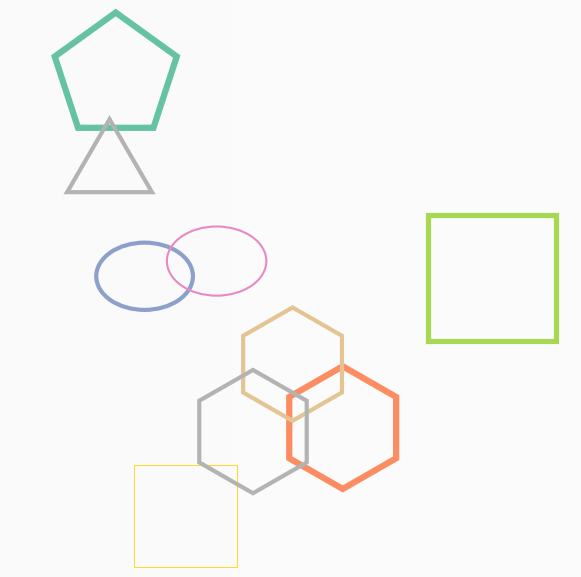[{"shape": "pentagon", "thickness": 3, "radius": 0.55, "center": [0.199, 0.867]}, {"shape": "hexagon", "thickness": 3, "radius": 0.53, "center": [0.59, 0.259]}, {"shape": "oval", "thickness": 2, "radius": 0.42, "center": [0.249, 0.521]}, {"shape": "oval", "thickness": 1, "radius": 0.43, "center": [0.373, 0.547]}, {"shape": "square", "thickness": 2.5, "radius": 0.55, "center": [0.846, 0.518]}, {"shape": "square", "thickness": 0.5, "radius": 0.44, "center": [0.319, 0.105]}, {"shape": "hexagon", "thickness": 2, "radius": 0.49, "center": [0.503, 0.369]}, {"shape": "triangle", "thickness": 2, "radius": 0.42, "center": [0.188, 0.708]}, {"shape": "hexagon", "thickness": 2, "radius": 0.53, "center": [0.435, 0.252]}]